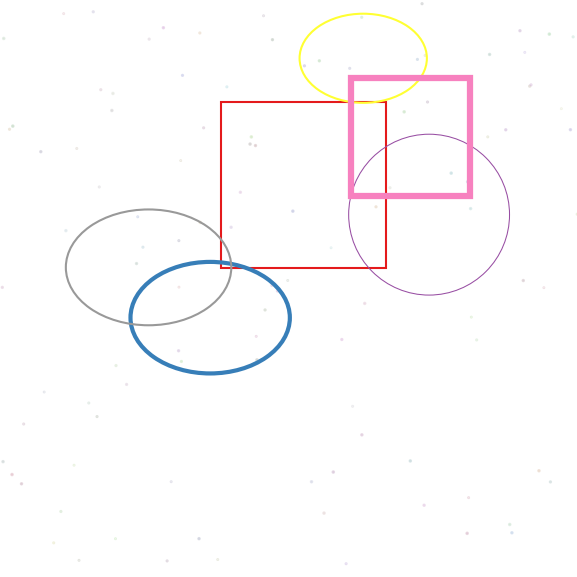[{"shape": "square", "thickness": 1, "radius": 0.72, "center": [0.526, 0.679]}, {"shape": "oval", "thickness": 2, "radius": 0.69, "center": [0.364, 0.449]}, {"shape": "circle", "thickness": 0.5, "radius": 0.7, "center": [0.743, 0.627]}, {"shape": "oval", "thickness": 1, "radius": 0.55, "center": [0.629, 0.898]}, {"shape": "square", "thickness": 3, "radius": 0.51, "center": [0.711, 0.762]}, {"shape": "oval", "thickness": 1, "radius": 0.72, "center": [0.257, 0.536]}]